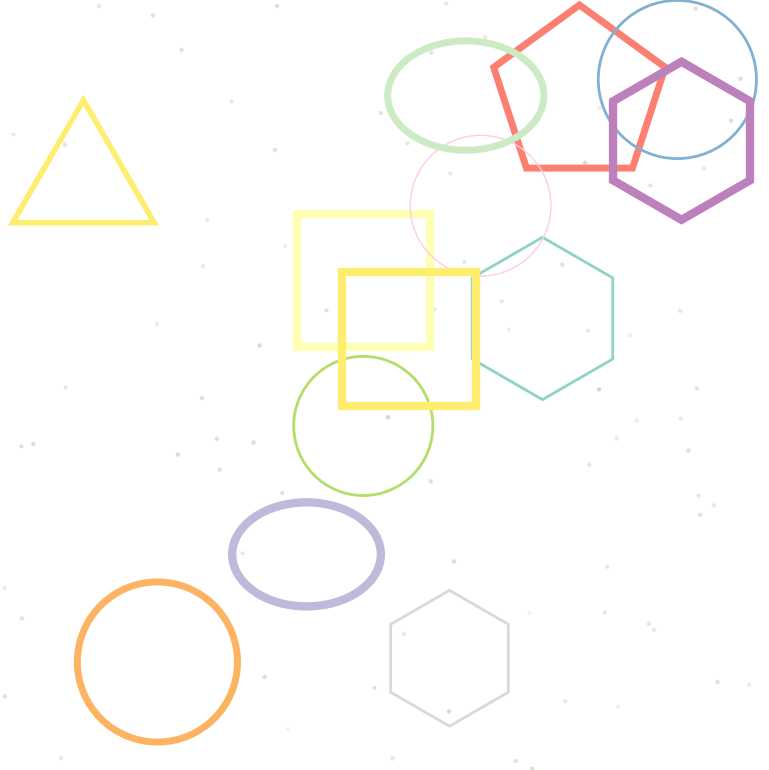[{"shape": "hexagon", "thickness": 1, "radius": 0.53, "center": [0.705, 0.586]}, {"shape": "square", "thickness": 3, "radius": 0.43, "center": [0.472, 0.635]}, {"shape": "oval", "thickness": 3, "radius": 0.48, "center": [0.398, 0.28]}, {"shape": "pentagon", "thickness": 2.5, "radius": 0.59, "center": [0.753, 0.876]}, {"shape": "circle", "thickness": 1, "radius": 0.51, "center": [0.88, 0.897]}, {"shape": "circle", "thickness": 2.5, "radius": 0.52, "center": [0.204, 0.14]}, {"shape": "circle", "thickness": 1, "radius": 0.45, "center": [0.472, 0.447]}, {"shape": "circle", "thickness": 0.5, "radius": 0.46, "center": [0.624, 0.733]}, {"shape": "hexagon", "thickness": 1, "radius": 0.44, "center": [0.584, 0.145]}, {"shape": "hexagon", "thickness": 3, "radius": 0.51, "center": [0.885, 0.817]}, {"shape": "oval", "thickness": 2.5, "radius": 0.51, "center": [0.605, 0.876]}, {"shape": "triangle", "thickness": 2, "radius": 0.53, "center": [0.108, 0.764]}, {"shape": "square", "thickness": 3, "radius": 0.44, "center": [0.531, 0.559]}]